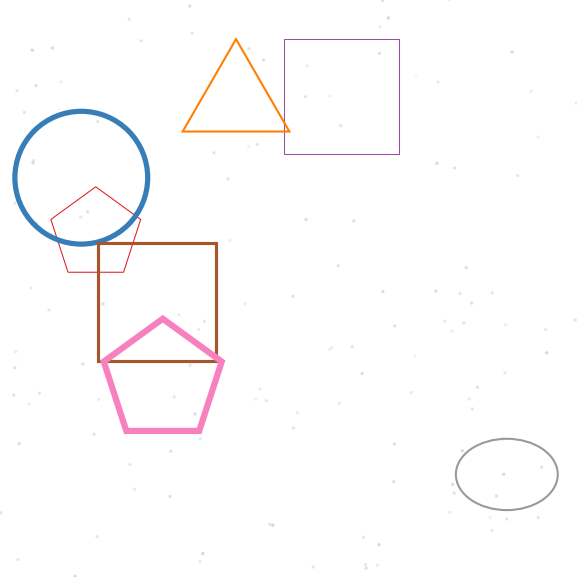[{"shape": "pentagon", "thickness": 0.5, "radius": 0.41, "center": [0.166, 0.594]}, {"shape": "circle", "thickness": 2.5, "radius": 0.57, "center": [0.141, 0.691]}, {"shape": "square", "thickness": 0.5, "radius": 0.5, "center": [0.592, 0.833]}, {"shape": "triangle", "thickness": 1, "radius": 0.53, "center": [0.409, 0.825]}, {"shape": "square", "thickness": 1.5, "radius": 0.51, "center": [0.271, 0.476]}, {"shape": "pentagon", "thickness": 3, "radius": 0.54, "center": [0.282, 0.34]}, {"shape": "oval", "thickness": 1, "radius": 0.44, "center": [0.878, 0.178]}]